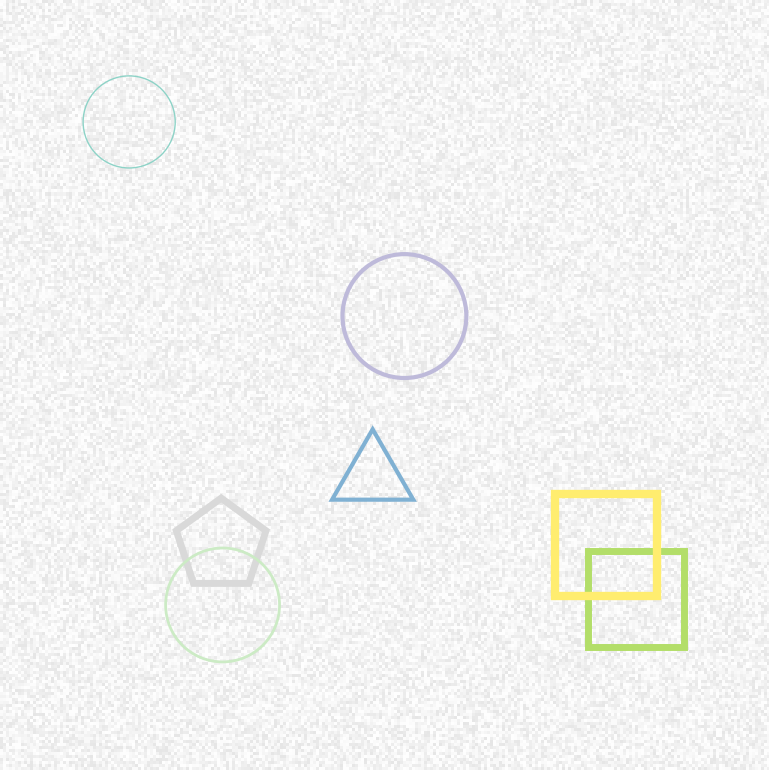[{"shape": "circle", "thickness": 0.5, "radius": 0.3, "center": [0.168, 0.842]}, {"shape": "circle", "thickness": 1.5, "radius": 0.4, "center": [0.525, 0.59]}, {"shape": "triangle", "thickness": 1.5, "radius": 0.3, "center": [0.484, 0.382]}, {"shape": "square", "thickness": 2.5, "radius": 0.31, "center": [0.826, 0.222]}, {"shape": "pentagon", "thickness": 2.5, "radius": 0.31, "center": [0.287, 0.292]}, {"shape": "circle", "thickness": 1, "radius": 0.37, "center": [0.289, 0.214]}, {"shape": "square", "thickness": 3, "radius": 0.33, "center": [0.787, 0.293]}]